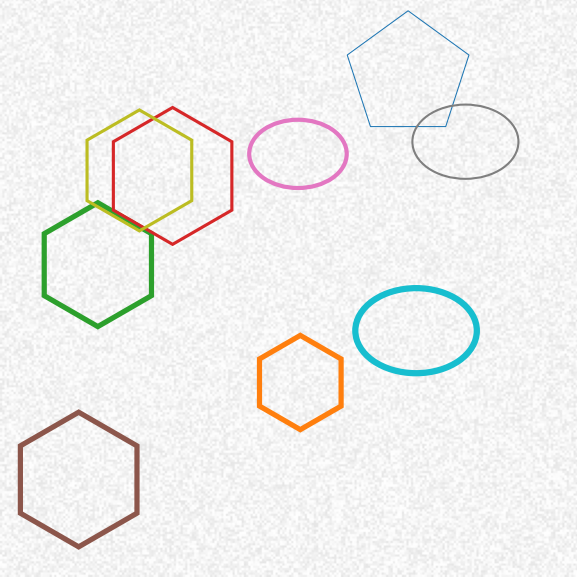[{"shape": "pentagon", "thickness": 0.5, "radius": 0.55, "center": [0.707, 0.87]}, {"shape": "hexagon", "thickness": 2.5, "radius": 0.41, "center": [0.52, 0.337]}, {"shape": "hexagon", "thickness": 2.5, "radius": 0.54, "center": [0.169, 0.541]}, {"shape": "hexagon", "thickness": 1.5, "radius": 0.59, "center": [0.299, 0.695]}, {"shape": "hexagon", "thickness": 2.5, "radius": 0.58, "center": [0.136, 0.169]}, {"shape": "oval", "thickness": 2, "radius": 0.42, "center": [0.516, 0.733]}, {"shape": "oval", "thickness": 1, "radius": 0.46, "center": [0.806, 0.754]}, {"shape": "hexagon", "thickness": 1.5, "radius": 0.52, "center": [0.241, 0.704]}, {"shape": "oval", "thickness": 3, "radius": 0.53, "center": [0.72, 0.427]}]